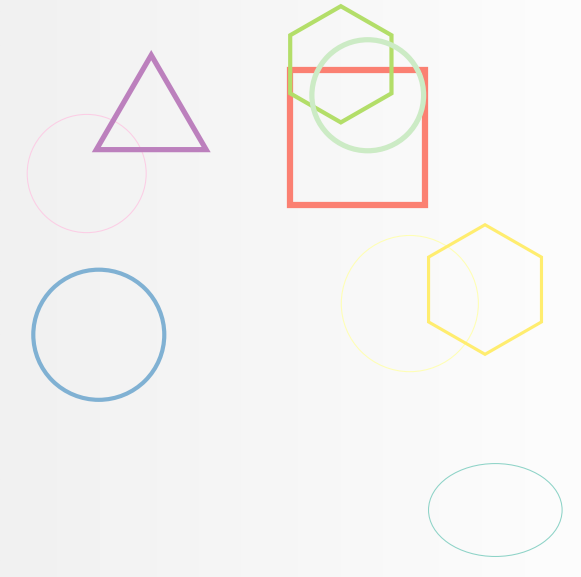[{"shape": "oval", "thickness": 0.5, "radius": 0.57, "center": [0.852, 0.116]}, {"shape": "circle", "thickness": 0.5, "radius": 0.59, "center": [0.705, 0.473]}, {"shape": "square", "thickness": 3, "radius": 0.58, "center": [0.615, 0.761]}, {"shape": "circle", "thickness": 2, "radius": 0.56, "center": [0.17, 0.419]}, {"shape": "hexagon", "thickness": 2, "radius": 0.5, "center": [0.586, 0.888]}, {"shape": "circle", "thickness": 0.5, "radius": 0.51, "center": [0.149, 0.699]}, {"shape": "triangle", "thickness": 2.5, "radius": 0.55, "center": [0.26, 0.795]}, {"shape": "circle", "thickness": 2.5, "radius": 0.48, "center": [0.633, 0.834]}, {"shape": "hexagon", "thickness": 1.5, "radius": 0.56, "center": [0.834, 0.498]}]